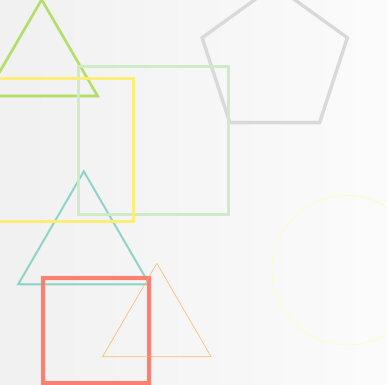[{"shape": "triangle", "thickness": 1.5, "radius": 0.98, "center": [0.216, 0.359]}, {"shape": "circle", "thickness": 0.5, "radius": 0.97, "center": [0.896, 0.298]}, {"shape": "square", "thickness": 3, "radius": 0.68, "center": [0.248, 0.142]}, {"shape": "triangle", "thickness": 0.5, "radius": 0.81, "center": [0.405, 0.154]}, {"shape": "triangle", "thickness": 2, "radius": 0.83, "center": [0.107, 0.834]}, {"shape": "pentagon", "thickness": 2.5, "radius": 0.99, "center": [0.709, 0.841]}, {"shape": "square", "thickness": 2, "radius": 0.97, "center": [0.396, 0.636]}, {"shape": "square", "thickness": 2, "radius": 0.93, "center": [0.156, 0.613]}]